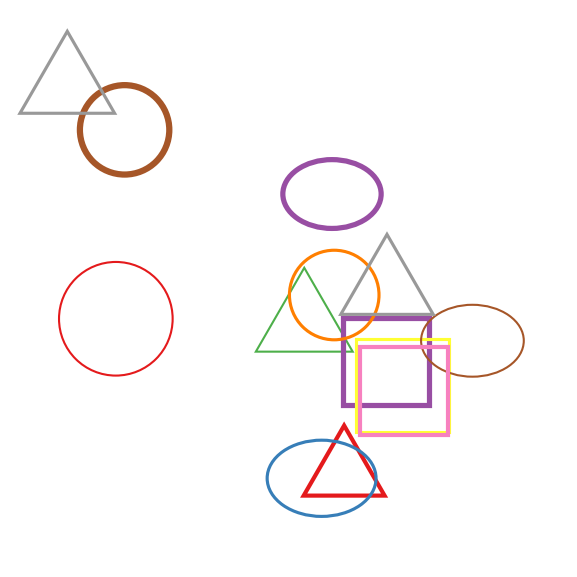[{"shape": "circle", "thickness": 1, "radius": 0.49, "center": [0.201, 0.447]}, {"shape": "triangle", "thickness": 2, "radius": 0.4, "center": [0.596, 0.181]}, {"shape": "oval", "thickness": 1.5, "radius": 0.47, "center": [0.557, 0.171]}, {"shape": "triangle", "thickness": 1, "radius": 0.48, "center": [0.527, 0.439]}, {"shape": "square", "thickness": 2.5, "radius": 0.37, "center": [0.669, 0.373]}, {"shape": "oval", "thickness": 2.5, "radius": 0.43, "center": [0.575, 0.663]}, {"shape": "circle", "thickness": 1.5, "radius": 0.39, "center": [0.579, 0.488]}, {"shape": "square", "thickness": 1.5, "radius": 0.4, "center": [0.698, 0.332]}, {"shape": "oval", "thickness": 1, "radius": 0.44, "center": [0.818, 0.409]}, {"shape": "circle", "thickness": 3, "radius": 0.39, "center": [0.216, 0.774]}, {"shape": "square", "thickness": 2, "radius": 0.38, "center": [0.7, 0.322]}, {"shape": "triangle", "thickness": 1.5, "radius": 0.46, "center": [0.67, 0.501]}, {"shape": "triangle", "thickness": 1.5, "radius": 0.47, "center": [0.117, 0.85]}]